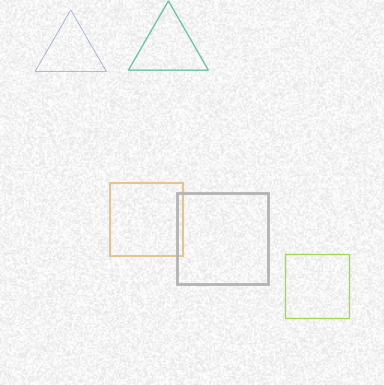[{"shape": "triangle", "thickness": 1, "radius": 0.6, "center": [0.437, 0.878]}, {"shape": "triangle", "thickness": 0.5, "radius": 0.53, "center": [0.184, 0.868]}, {"shape": "square", "thickness": 1, "radius": 0.41, "center": [0.823, 0.258]}, {"shape": "square", "thickness": 1.5, "radius": 0.48, "center": [0.381, 0.43]}, {"shape": "square", "thickness": 2, "radius": 0.59, "center": [0.578, 0.381]}]